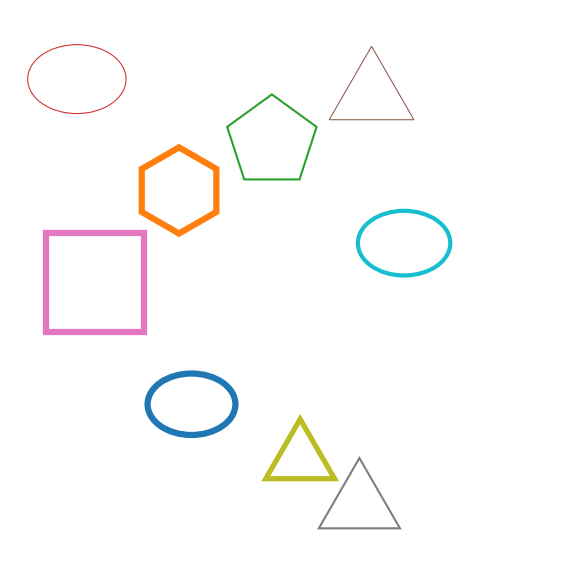[{"shape": "oval", "thickness": 3, "radius": 0.38, "center": [0.332, 0.299]}, {"shape": "hexagon", "thickness": 3, "radius": 0.37, "center": [0.31, 0.669]}, {"shape": "pentagon", "thickness": 1, "radius": 0.41, "center": [0.471, 0.754]}, {"shape": "oval", "thickness": 0.5, "radius": 0.43, "center": [0.133, 0.862]}, {"shape": "triangle", "thickness": 0.5, "radius": 0.42, "center": [0.643, 0.834]}, {"shape": "square", "thickness": 3, "radius": 0.43, "center": [0.165, 0.51]}, {"shape": "triangle", "thickness": 1, "radius": 0.41, "center": [0.622, 0.125]}, {"shape": "triangle", "thickness": 2.5, "radius": 0.34, "center": [0.52, 0.205]}, {"shape": "oval", "thickness": 2, "radius": 0.4, "center": [0.7, 0.578]}]